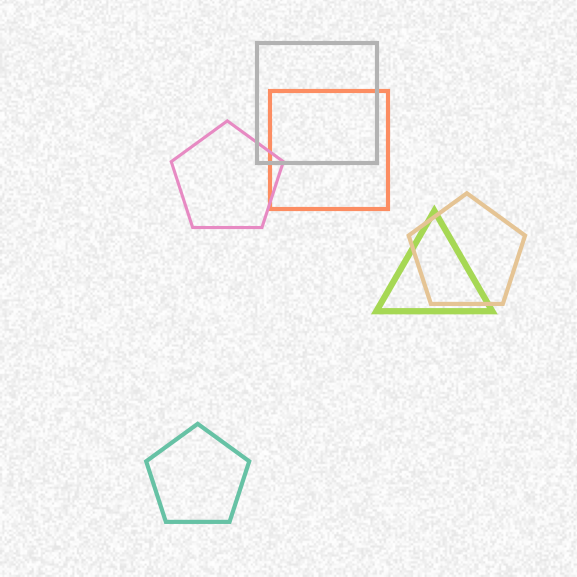[{"shape": "pentagon", "thickness": 2, "radius": 0.47, "center": [0.342, 0.171]}, {"shape": "square", "thickness": 2, "radius": 0.51, "center": [0.57, 0.74]}, {"shape": "pentagon", "thickness": 1.5, "radius": 0.51, "center": [0.394, 0.688]}, {"shape": "triangle", "thickness": 3, "radius": 0.58, "center": [0.752, 0.518]}, {"shape": "pentagon", "thickness": 2, "radius": 0.53, "center": [0.808, 0.559]}, {"shape": "square", "thickness": 2, "radius": 0.52, "center": [0.548, 0.821]}]